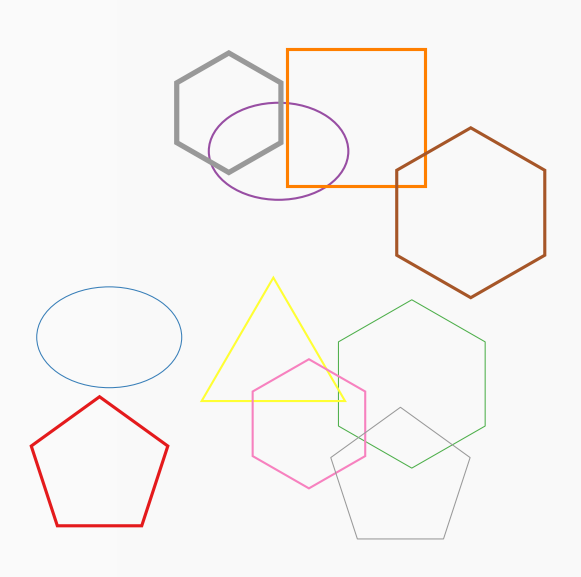[{"shape": "pentagon", "thickness": 1.5, "radius": 0.62, "center": [0.171, 0.189]}, {"shape": "oval", "thickness": 0.5, "radius": 0.62, "center": [0.188, 0.415]}, {"shape": "hexagon", "thickness": 0.5, "radius": 0.73, "center": [0.708, 0.334]}, {"shape": "oval", "thickness": 1, "radius": 0.6, "center": [0.479, 0.737]}, {"shape": "square", "thickness": 1.5, "radius": 0.59, "center": [0.612, 0.796]}, {"shape": "triangle", "thickness": 1, "radius": 0.71, "center": [0.47, 0.376]}, {"shape": "hexagon", "thickness": 1.5, "radius": 0.74, "center": [0.81, 0.631]}, {"shape": "hexagon", "thickness": 1, "radius": 0.56, "center": [0.532, 0.265]}, {"shape": "pentagon", "thickness": 0.5, "radius": 0.63, "center": [0.689, 0.168]}, {"shape": "hexagon", "thickness": 2.5, "radius": 0.52, "center": [0.394, 0.804]}]